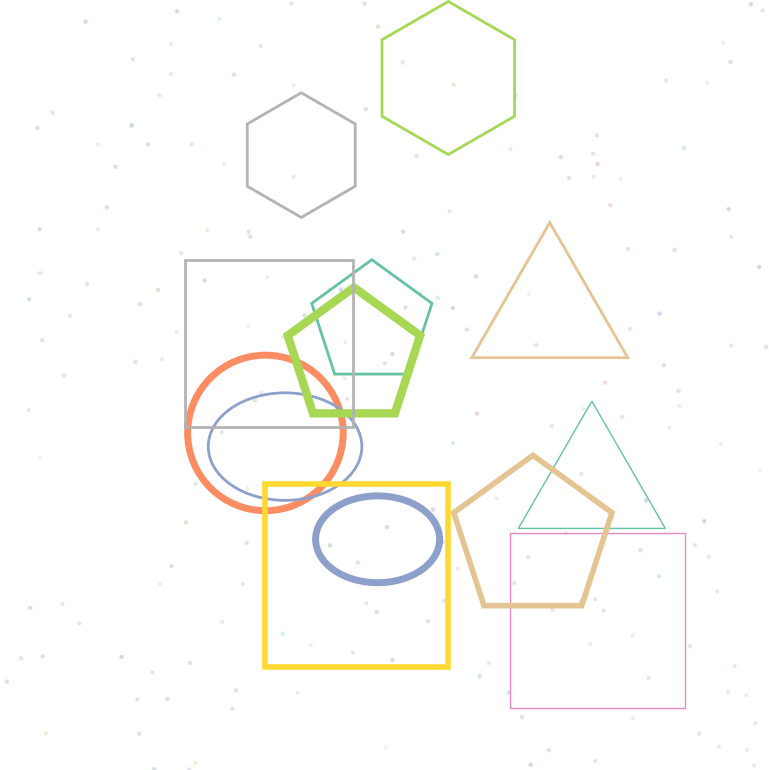[{"shape": "triangle", "thickness": 0.5, "radius": 0.55, "center": [0.769, 0.369]}, {"shape": "pentagon", "thickness": 1, "radius": 0.41, "center": [0.483, 0.581]}, {"shape": "circle", "thickness": 2.5, "radius": 0.5, "center": [0.345, 0.438]}, {"shape": "oval", "thickness": 2.5, "radius": 0.4, "center": [0.49, 0.3]}, {"shape": "oval", "thickness": 1, "radius": 0.5, "center": [0.37, 0.42]}, {"shape": "square", "thickness": 0.5, "radius": 0.57, "center": [0.776, 0.194]}, {"shape": "hexagon", "thickness": 1, "radius": 0.5, "center": [0.582, 0.899]}, {"shape": "pentagon", "thickness": 3, "radius": 0.45, "center": [0.46, 0.536]}, {"shape": "square", "thickness": 2, "radius": 0.59, "center": [0.462, 0.253]}, {"shape": "pentagon", "thickness": 2, "radius": 0.54, "center": [0.692, 0.301]}, {"shape": "triangle", "thickness": 1, "radius": 0.58, "center": [0.714, 0.594]}, {"shape": "square", "thickness": 1, "radius": 0.54, "center": [0.349, 0.554]}, {"shape": "hexagon", "thickness": 1, "radius": 0.4, "center": [0.391, 0.799]}]